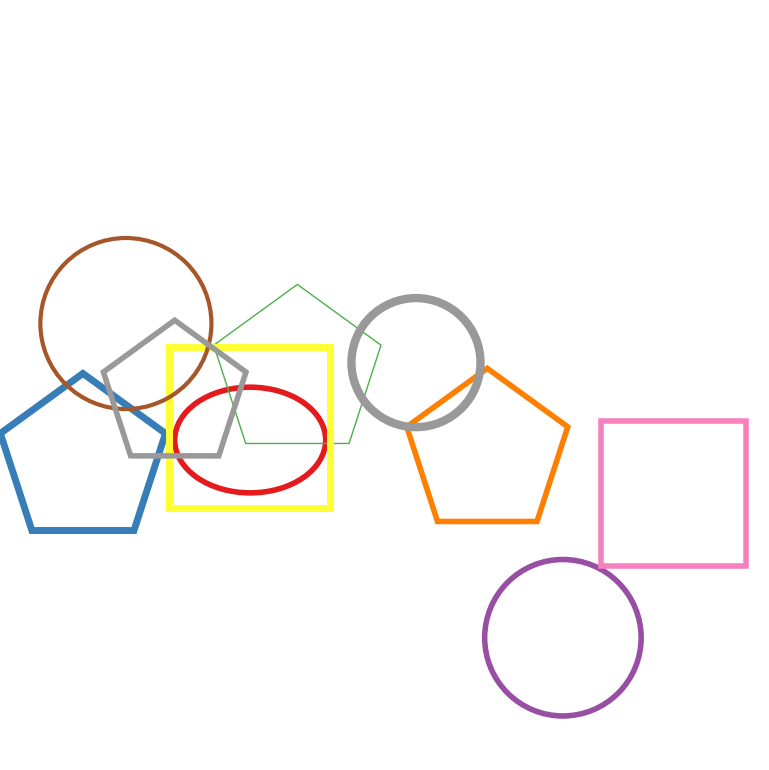[{"shape": "oval", "thickness": 2, "radius": 0.49, "center": [0.325, 0.429]}, {"shape": "pentagon", "thickness": 2.5, "radius": 0.56, "center": [0.108, 0.402]}, {"shape": "pentagon", "thickness": 0.5, "radius": 0.57, "center": [0.386, 0.516]}, {"shape": "circle", "thickness": 2, "radius": 0.51, "center": [0.731, 0.172]}, {"shape": "pentagon", "thickness": 2, "radius": 0.55, "center": [0.633, 0.412]}, {"shape": "square", "thickness": 2.5, "radius": 0.52, "center": [0.324, 0.445]}, {"shape": "circle", "thickness": 1.5, "radius": 0.56, "center": [0.163, 0.58]}, {"shape": "square", "thickness": 2, "radius": 0.47, "center": [0.875, 0.359]}, {"shape": "pentagon", "thickness": 2, "radius": 0.49, "center": [0.227, 0.487]}, {"shape": "circle", "thickness": 3, "radius": 0.42, "center": [0.54, 0.529]}]